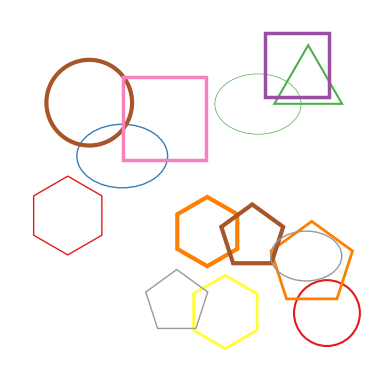[{"shape": "circle", "thickness": 1.5, "radius": 0.43, "center": [0.849, 0.187]}, {"shape": "hexagon", "thickness": 1, "radius": 0.51, "center": [0.176, 0.44]}, {"shape": "oval", "thickness": 1, "radius": 0.59, "center": [0.317, 0.595]}, {"shape": "oval", "thickness": 0.5, "radius": 0.56, "center": [0.67, 0.73]}, {"shape": "triangle", "thickness": 1.5, "radius": 0.51, "center": [0.8, 0.781]}, {"shape": "square", "thickness": 2.5, "radius": 0.42, "center": [0.772, 0.831]}, {"shape": "hexagon", "thickness": 3, "radius": 0.45, "center": [0.538, 0.398]}, {"shape": "pentagon", "thickness": 2, "radius": 0.56, "center": [0.81, 0.314]}, {"shape": "hexagon", "thickness": 2, "radius": 0.48, "center": [0.585, 0.19]}, {"shape": "pentagon", "thickness": 3, "radius": 0.42, "center": [0.655, 0.385]}, {"shape": "circle", "thickness": 3, "radius": 0.56, "center": [0.232, 0.733]}, {"shape": "square", "thickness": 2.5, "radius": 0.54, "center": [0.428, 0.692]}, {"shape": "pentagon", "thickness": 1, "radius": 0.42, "center": [0.459, 0.215]}, {"shape": "oval", "thickness": 1, "radius": 0.46, "center": [0.795, 0.335]}]